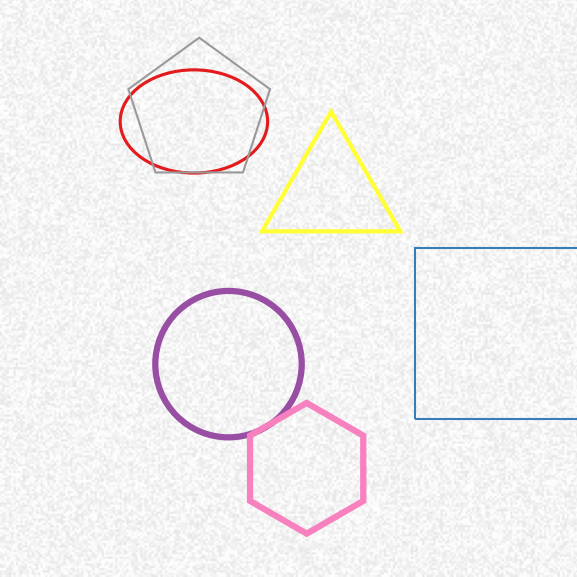[{"shape": "oval", "thickness": 1.5, "radius": 0.64, "center": [0.336, 0.789]}, {"shape": "square", "thickness": 1, "radius": 0.74, "center": [0.867, 0.422]}, {"shape": "circle", "thickness": 3, "radius": 0.63, "center": [0.396, 0.369]}, {"shape": "triangle", "thickness": 2, "radius": 0.69, "center": [0.573, 0.668]}, {"shape": "hexagon", "thickness": 3, "radius": 0.57, "center": [0.531, 0.188]}, {"shape": "pentagon", "thickness": 1, "radius": 0.64, "center": [0.345, 0.805]}]